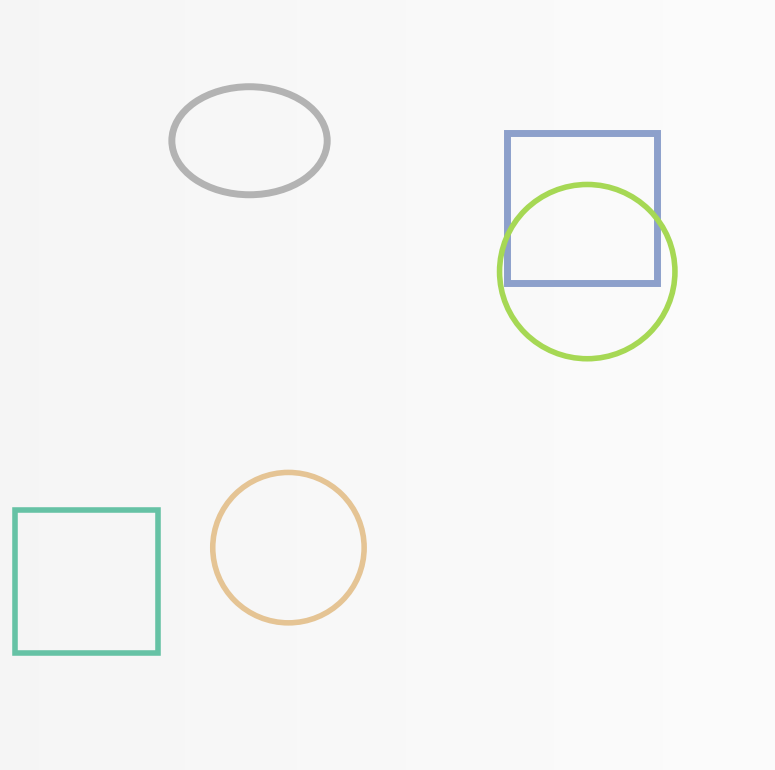[{"shape": "square", "thickness": 2, "radius": 0.46, "center": [0.111, 0.245]}, {"shape": "square", "thickness": 2.5, "radius": 0.49, "center": [0.751, 0.73]}, {"shape": "circle", "thickness": 2, "radius": 0.57, "center": [0.758, 0.647]}, {"shape": "circle", "thickness": 2, "radius": 0.49, "center": [0.372, 0.289]}, {"shape": "oval", "thickness": 2.5, "radius": 0.5, "center": [0.322, 0.817]}]